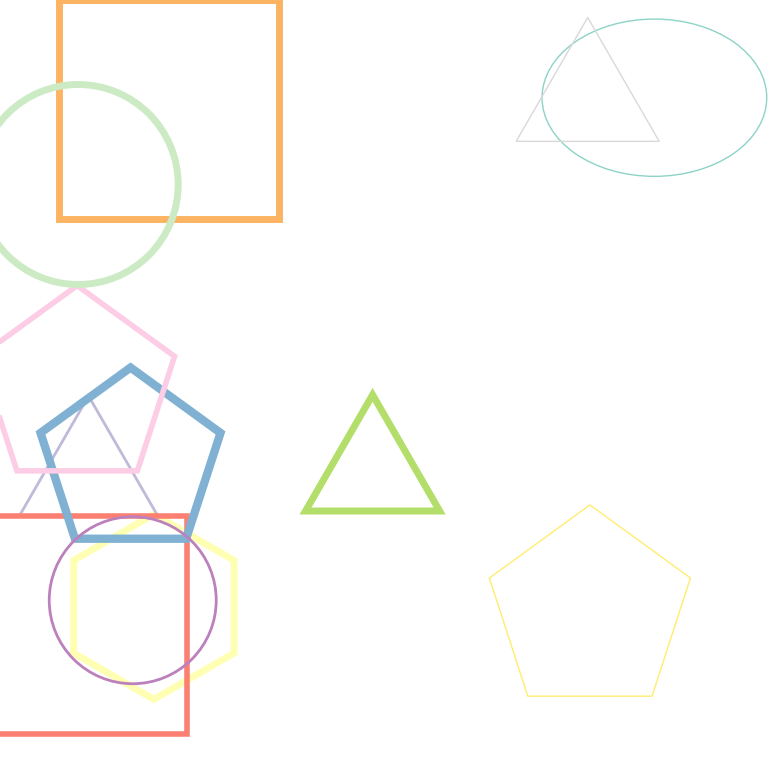[{"shape": "oval", "thickness": 0.5, "radius": 0.73, "center": [0.85, 0.873]}, {"shape": "hexagon", "thickness": 2.5, "radius": 0.6, "center": [0.2, 0.212]}, {"shape": "triangle", "thickness": 1, "radius": 0.52, "center": [0.115, 0.382]}, {"shape": "square", "thickness": 2, "radius": 0.71, "center": [0.101, 0.188]}, {"shape": "pentagon", "thickness": 3, "radius": 0.61, "center": [0.17, 0.4]}, {"shape": "square", "thickness": 2.5, "radius": 0.71, "center": [0.219, 0.858]}, {"shape": "triangle", "thickness": 2.5, "radius": 0.5, "center": [0.484, 0.387]}, {"shape": "pentagon", "thickness": 2, "radius": 0.67, "center": [0.1, 0.496]}, {"shape": "triangle", "thickness": 0.5, "radius": 0.54, "center": [0.763, 0.87]}, {"shape": "circle", "thickness": 1, "radius": 0.54, "center": [0.172, 0.22]}, {"shape": "circle", "thickness": 2.5, "radius": 0.65, "center": [0.102, 0.76]}, {"shape": "pentagon", "thickness": 0.5, "radius": 0.69, "center": [0.766, 0.207]}]